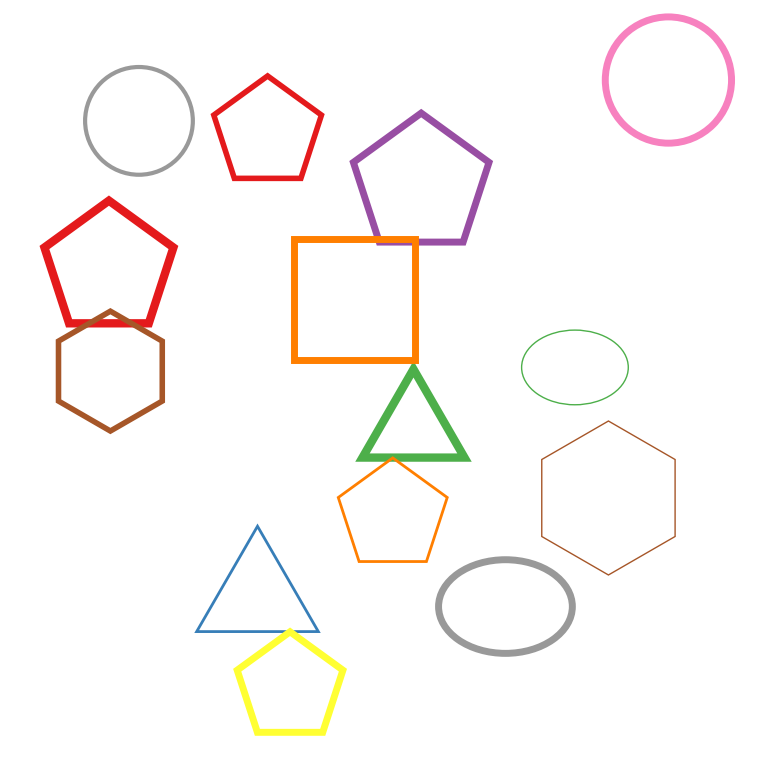[{"shape": "pentagon", "thickness": 2, "radius": 0.37, "center": [0.348, 0.828]}, {"shape": "pentagon", "thickness": 3, "radius": 0.44, "center": [0.141, 0.651]}, {"shape": "triangle", "thickness": 1, "radius": 0.46, "center": [0.334, 0.225]}, {"shape": "oval", "thickness": 0.5, "radius": 0.35, "center": [0.747, 0.523]}, {"shape": "triangle", "thickness": 3, "radius": 0.38, "center": [0.537, 0.444]}, {"shape": "pentagon", "thickness": 2.5, "radius": 0.46, "center": [0.547, 0.761]}, {"shape": "square", "thickness": 2.5, "radius": 0.39, "center": [0.46, 0.611]}, {"shape": "pentagon", "thickness": 1, "radius": 0.37, "center": [0.51, 0.331]}, {"shape": "pentagon", "thickness": 2.5, "radius": 0.36, "center": [0.377, 0.107]}, {"shape": "hexagon", "thickness": 0.5, "radius": 0.5, "center": [0.79, 0.353]}, {"shape": "hexagon", "thickness": 2, "radius": 0.39, "center": [0.143, 0.518]}, {"shape": "circle", "thickness": 2.5, "radius": 0.41, "center": [0.868, 0.896]}, {"shape": "oval", "thickness": 2.5, "radius": 0.43, "center": [0.656, 0.212]}, {"shape": "circle", "thickness": 1.5, "radius": 0.35, "center": [0.18, 0.843]}]